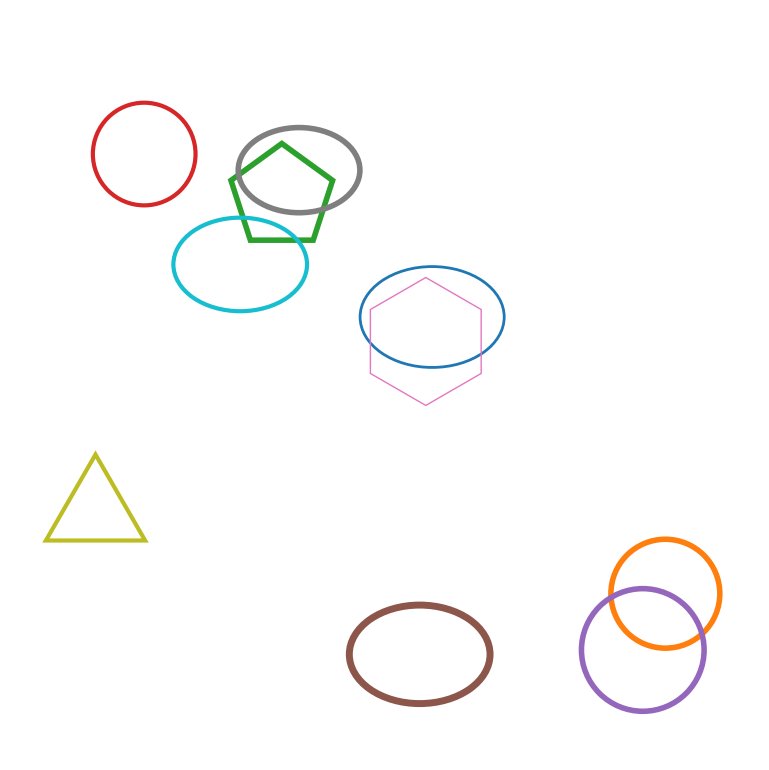[{"shape": "oval", "thickness": 1, "radius": 0.47, "center": [0.561, 0.588]}, {"shape": "circle", "thickness": 2, "radius": 0.35, "center": [0.864, 0.229]}, {"shape": "pentagon", "thickness": 2, "radius": 0.35, "center": [0.366, 0.744]}, {"shape": "circle", "thickness": 1.5, "radius": 0.33, "center": [0.187, 0.8]}, {"shape": "circle", "thickness": 2, "radius": 0.4, "center": [0.835, 0.156]}, {"shape": "oval", "thickness": 2.5, "radius": 0.46, "center": [0.545, 0.15]}, {"shape": "hexagon", "thickness": 0.5, "radius": 0.42, "center": [0.553, 0.557]}, {"shape": "oval", "thickness": 2, "radius": 0.4, "center": [0.388, 0.779]}, {"shape": "triangle", "thickness": 1.5, "radius": 0.37, "center": [0.124, 0.335]}, {"shape": "oval", "thickness": 1.5, "radius": 0.43, "center": [0.312, 0.657]}]